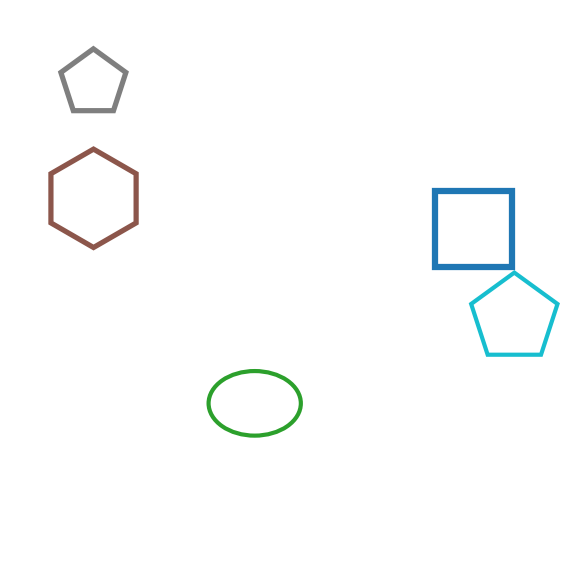[{"shape": "square", "thickness": 3, "radius": 0.33, "center": [0.82, 0.602]}, {"shape": "oval", "thickness": 2, "radius": 0.4, "center": [0.441, 0.301]}, {"shape": "hexagon", "thickness": 2.5, "radius": 0.43, "center": [0.162, 0.656]}, {"shape": "pentagon", "thickness": 2.5, "radius": 0.3, "center": [0.162, 0.855]}, {"shape": "pentagon", "thickness": 2, "radius": 0.39, "center": [0.891, 0.448]}]